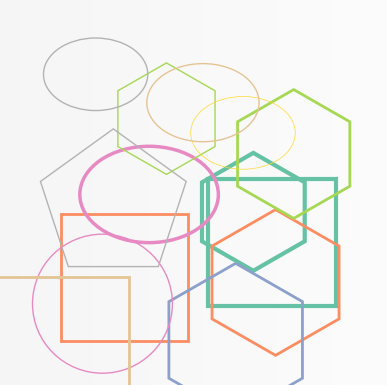[{"shape": "square", "thickness": 3, "radius": 0.82, "center": [0.702, 0.37]}, {"shape": "hexagon", "thickness": 3, "radius": 0.77, "center": [0.654, 0.45]}, {"shape": "square", "thickness": 2, "radius": 0.82, "center": [0.321, 0.28]}, {"shape": "hexagon", "thickness": 2, "radius": 0.95, "center": [0.711, 0.266]}, {"shape": "hexagon", "thickness": 2, "radius": 0.99, "center": [0.608, 0.117]}, {"shape": "oval", "thickness": 2.5, "radius": 0.89, "center": [0.385, 0.495]}, {"shape": "circle", "thickness": 1, "radius": 0.9, "center": [0.264, 0.211]}, {"shape": "hexagon", "thickness": 2, "radius": 0.84, "center": [0.758, 0.6]}, {"shape": "hexagon", "thickness": 1, "radius": 0.72, "center": [0.43, 0.692]}, {"shape": "oval", "thickness": 0.5, "radius": 0.67, "center": [0.627, 0.655]}, {"shape": "oval", "thickness": 1, "radius": 0.72, "center": [0.524, 0.733]}, {"shape": "square", "thickness": 2, "radius": 0.84, "center": [0.164, 0.113]}, {"shape": "pentagon", "thickness": 1, "radius": 0.99, "center": [0.292, 0.468]}, {"shape": "oval", "thickness": 1, "radius": 0.67, "center": [0.247, 0.807]}]